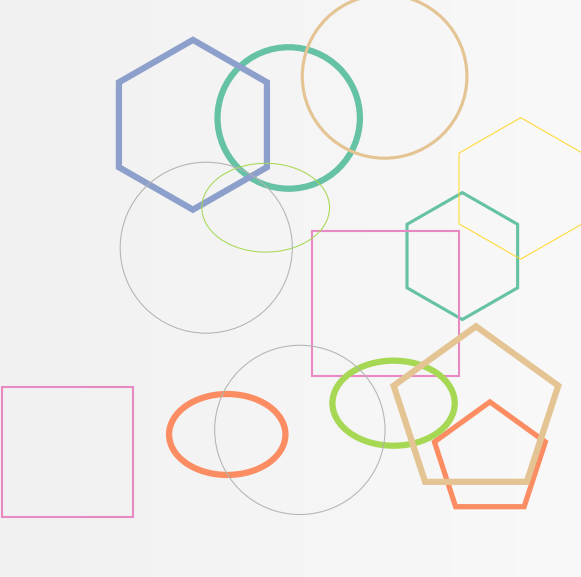[{"shape": "hexagon", "thickness": 1.5, "radius": 0.55, "center": [0.795, 0.556]}, {"shape": "circle", "thickness": 3, "radius": 0.61, "center": [0.497, 0.795]}, {"shape": "pentagon", "thickness": 2.5, "radius": 0.5, "center": [0.843, 0.203]}, {"shape": "oval", "thickness": 3, "radius": 0.5, "center": [0.391, 0.247]}, {"shape": "hexagon", "thickness": 3, "radius": 0.74, "center": [0.332, 0.783]}, {"shape": "square", "thickness": 1, "radius": 0.63, "center": [0.663, 0.474]}, {"shape": "square", "thickness": 1, "radius": 0.56, "center": [0.116, 0.216]}, {"shape": "oval", "thickness": 0.5, "radius": 0.55, "center": [0.457, 0.639]}, {"shape": "oval", "thickness": 3, "radius": 0.53, "center": [0.677, 0.301]}, {"shape": "hexagon", "thickness": 0.5, "radius": 0.61, "center": [0.896, 0.673]}, {"shape": "circle", "thickness": 1.5, "radius": 0.71, "center": [0.662, 0.867]}, {"shape": "pentagon", "thickness": 3, "radius": 0.74, "center": [0.819, 0.285]}, {"shape": "circle", "thickness": 0.5, "radius": 0.73, "center": [0.516, 0.255]}, {"shape": "circle", "thickness": 0.5, "radius": 0.74, "center": [0.355, 0.57]}]